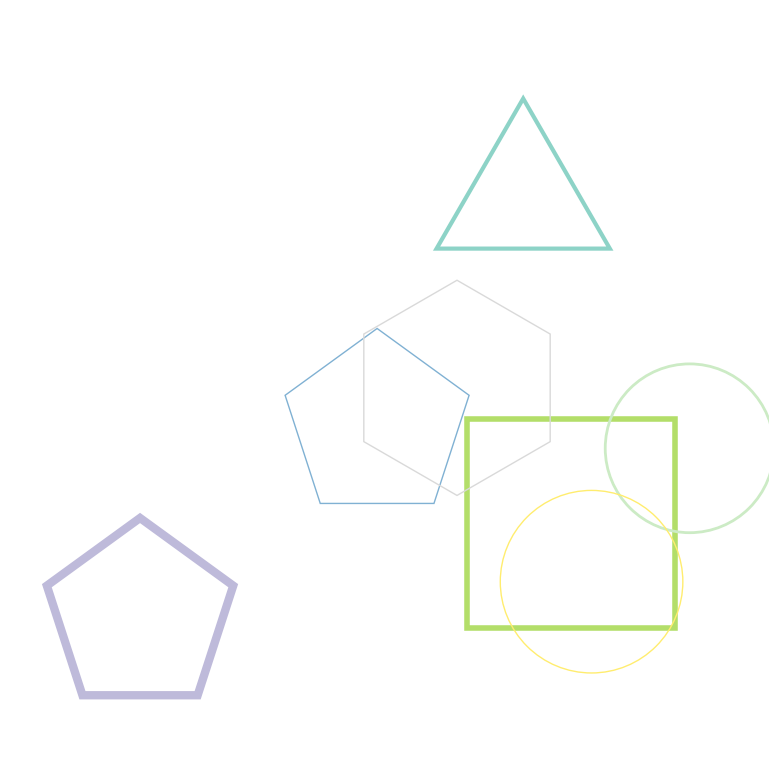[{"shape": "triangle", "thickness": 1.5, "radius": 0.65, "center": [0.679, 0.742]}, {"shape": "pentagon", "thickness": 3, "radius": 0.64, "center": [0.182, 0.2]}, {"shape": "pentagon", "thickness": 0.5, "radius": 0.63, "center": [0.49, 0.448]}, {"shape": "square", "thickness": 2, "radius": 0.68, "center": [0.741, 0.32]}, {"shape": "hexagon", "thickness": 0.5, "radius": 0.7, "center": [0.594, 0.496]}, {"shape": "circle", "thickness": 1, "radius": 0.55, "center": [0.896, 0.418]}, {"shape": "circle", "thickness": 0.5, "radius": 0.59, "center": [0.768, 0.245]}]